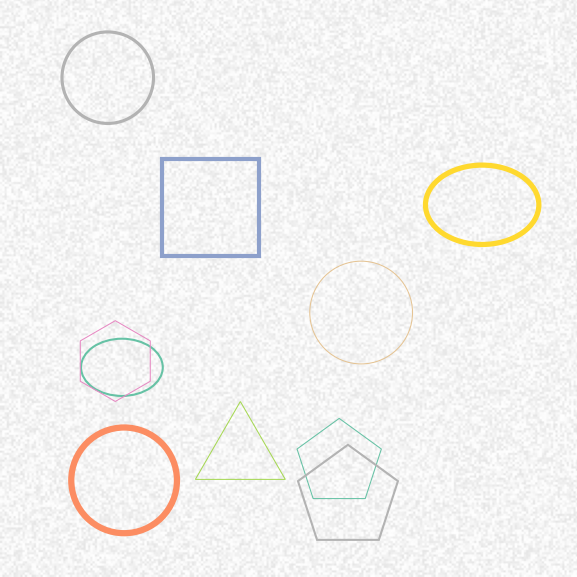[{"shape": "oval", "thickness": 1, "radius": 0.35, "center": [0.211, 0.363]}, {"shape": "pentagon", "thickness": 0.5, "radius": 0.38, "center": [0.587, 0.198]}, {"shape": "circle", "thickness": 3, "radius": 0.46, "center": [0.215, 0.167]}, {"shape": "square", "thickness": 2, "radius": 0.42, "center": [0.365, 0.64]}, {"shape": "hexagon", "thickness": 0.5, "radius": 0.35, "center": [0.2, 0.374]}, {"shape": "triangle", "thickness": 0.5, "radius": 0.45, "center": [0.416, 0.214]}, {"shape": "oval", "thickness": 2.5, "radius": 0.49, "center": [0.835, 0.645]}, {"shape": "circle", "thickness": 0.5, "radius": 0.44, "center": [0.625, 0.458]}, {"shape": "circle", "thickness": 1.5, "radius": 0.4, "center": [0.187, 0.865]}, {"shape": "pentagon", "thickness": 1, "radius": 0.46, "center": [0.603, 0.138]}]